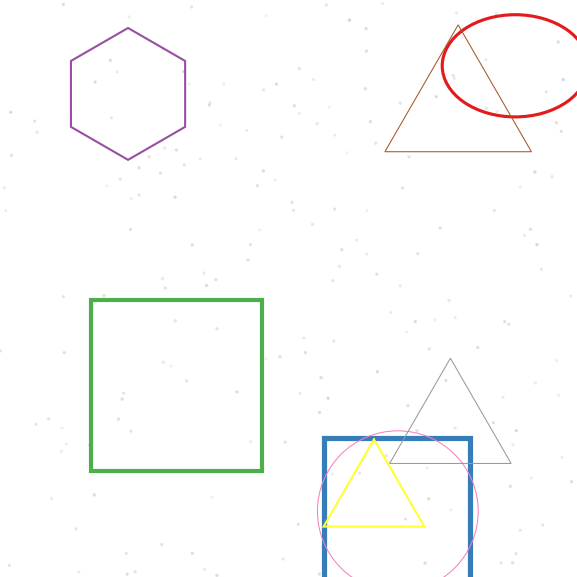[{"shape": "oval", "thickness": 1.5, "radius": 0.63, "center": [0.892, 0.885]}, {"shape": "square", "thickness": 2.5, "radius": 0.63, "center": [0.687, 0.115]}, {"shape": "square", "thickness": 2, "radius": 0.74, "center": [0.306, 0.332]}, {"shape": "hexagon", "thickness": 1, "radius": 0.57, "center": [0.222, 0.837]}, {"shape": "triangle", "thickness": 1, "radius": 0.5, "center": [0.648, 0.138]}, {"shape": "triangle", "thickness": 0.5, "radius": 0.73, "center": [0.793, 0.81]}, {"shape": "circle", "thickness": 0.5, "radius": 0.7, "center": [0.689, 0.114]}, {"shape": "triangle", "thickness": 0.5, "radius": 0.61, "center": [0.78, 0.257]}]